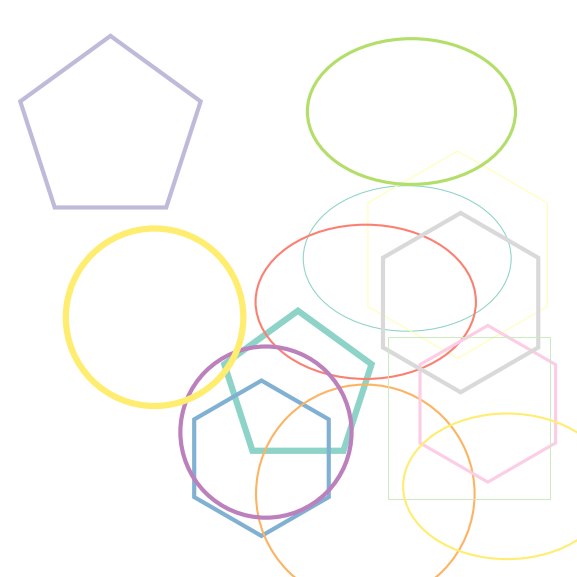[{"shape": "oval", "thickness": 0.5, "radius": 0.9, "center": [0.705, 0.552]}, {"shape": "pentagon", "thickness": 3, "radius": 0.67, "center": [0.516, 0.327]}, {"shape": "hexagon", "thickness": 0.5, "radius": 0.9, "center": [0.792, 0.558]}, {"shape": "pentagon", "thickness": 2, "radius": 0.82, "center": [0.191, 0.773]}, {"shape": "oval", "thickness": 1, "radius": 0.95, "center": [0.633, 0.477]}, {"shape": "hexagon", "thickness": 2, "radius": 0.67, "center": [0.453, 0.206]}, {"shape": "circle", "thickness": 1, "radius": 0.95, "center": [0.633, 0.144]}, {"shape": "oval", "thickness": 1.5, "radius": 0.9, "center": [0.712, 0.806]}, {"shape": "hexagon", "thickness": 1.5, "radius": 0.68, "center": [0.845, 0.3]}, {"shape": "hexagon", "thickness": 2, "radius": 0.78, "center": [0.798, 0.475]}, {"shape": "circle", "thickness": 2, "radius": 0.74, "center": [0.461, 0.251]}, {"shape": "square", "thickness": 0.5, "radius": 0.7, "center": [0.812, 0.275]}, {"shape": "circle", "thickness": 3, "radius": 0.77, "center": [0.268, 0.45]}, {"shape": "oval", "thickness": 1, "radius": 0.9, "center": [0.878, 0.157]}]